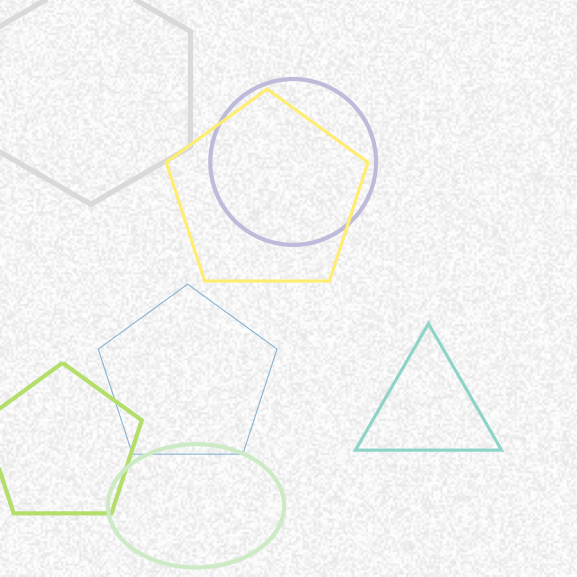[{"shape": "triangle", "thickness": 1.5, "radius": 0.73, "center": [0.742, 0.293]}, {"shape": "circle", "thickness": 2, "radius": 0.72, "center": [0.508, 0.719]}, {"shape": "pentagon", "thickness": 0.5, "radius": 0.81, "center": [0.325, 0.344]}, {"shape": "pentagon", "thickness": 2, "radius": 0.72, "center": [0.108, 0.227]}, {"shape": "hexagon", "thickness": 2.5, "radius": 1.0, "center": [0.157, 0.845]}, {"shape": "oval", "thickness": 2, "radius": 0.76, "center": [0.339, 0.123]}, {"shape": "pentagon", "thickness": 1.5, "radius": 0.92, "center": [0.463, 0.661]}]